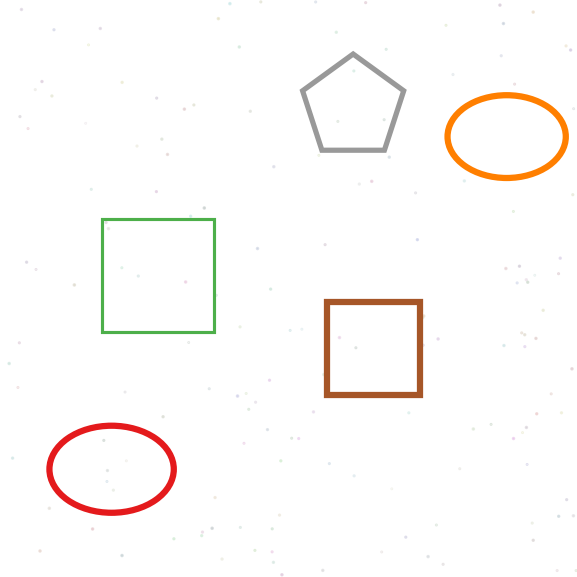[{"shape": "oval", "thickness": 3, "radius": 0.54, "center": [0.193, 0.187]}, {"shape": "square", "thickness": 1.5, "radius": 0.49, "center": [0.274, 0.522]}, {"shape": "oval", "thickness": 3, "radius": 0.51, "center": [0.877, 0.763]}, {"shape": "square", "thickness": 3, "radius": 0.4, "center": [0.647, 0.395]}, {"shape": "pentagon", "thickness": 2.5, "radius": 0.46, "center": [0.612, 0.813]}]